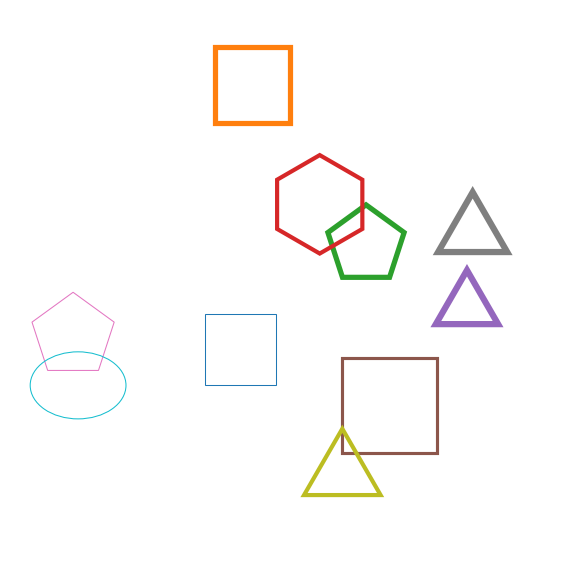[{"shape": "square", "thickness": 0.5, "radius": 0.31, "center": [0.416, 0.393]}, {"shape": "square", "thickness": 2.5, "radius": 0.33, "center": [0.437, 0.851]}, {"shape": "pentagon", "thickness": 2.5, "radius": 0.35, "center": [0.634, 0.575]}, {"shape": "hexagon", "thickness": 2, "radius": 0.43, "center": [0.554, 0.645]}, {"shape": "triangle", "thickness": 3, "radius": 0.31, "center": [0.809, 0.469]}, {"shape": "square", "thickness": 1.5, "radius": 0.41, "center": [0.674, 0.298]}, {"shape": "pentagon", "thickness": 0.5, "radius": 0.37, "center": [0.127, 0.418]}, {"shape": "triangle", "thickness": 3, "radius": 0.35, "center": [0.818, 0.597]}, {"shape": "triangle", "thickness": 2, "radius": 0.38, "center": [0.593, 0.18]}, {"shape": "oval", "thickness": 0.5, "radius": 0.41, "center": [0.135, 0.332]}]